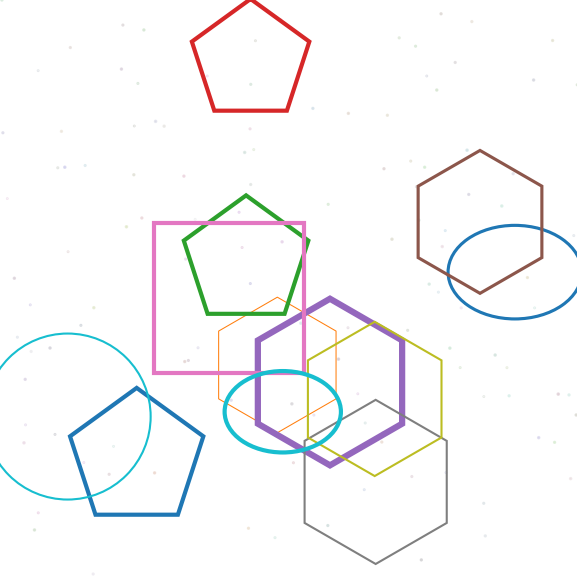[{"shape": "oval", "thickness": 1.5, "radius": 0.58, "center": [0.892, 0.528]}, {"shape": "pentagon", "thickness": 2, "radius": 0.61, "center": [0.237, 0.206]}, {"shape": "hexagon", "thickness": 0.5, "radius": 0.59, "center": [0.48, 0.367]}, {"shape": "pentagon", "thickness": 2, "radius": 0.57, "center": [0.426, 0.547]}, {"shape": "pentagon", "thickness": 2, "radius": 0.53, "center": [0.434, 0.894]}, {"shape": "hexagon", "thickness": 3, "radius": 0.72, "center": [0.571, 0.338]}, {"shape": "hexagon", "thickness": 1.5, "radius": 0.62, "center": [0.831, 0.615]}, {"shape": "square", "thickness": 2, "radius": 0.65, "center": [0.397, 0.484]}, {"shape": "hexagon", "thickness": 1, "radius": 0.71, "center": [0.651, 0.165]}, {"shape": "hexagon", "thickness": 1, "radius": 0.67, "center": [0.649, 0.308]}, {"shape": "oval", "thickness": 2, "radius": 0.5, "center": [0.49, 0.286]}, {"shape": "circle", "thickness": 1, "radius": 0.72, "center": [0.117, 0.278]}]